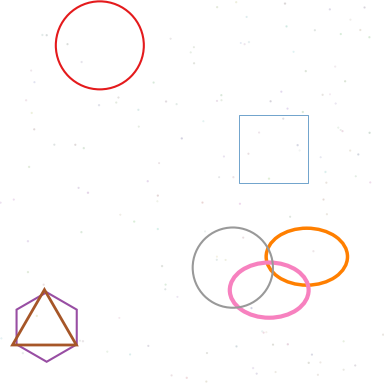[{"shape": "circle", "thickness": 1.5, "radius": 0.57, "center": [0.259, 0.882]}, {"shape": "square", "thickness": 0.5, "radius": 0.44, "center": [0.711, 0.613]}, {"shape": "hexagon", "thickness": 1.5, "radius": 0.45, "center": [0.121, 0.151]}, {"shape": "oval", "thickness": 2.5, "radius": 0.53, "center": [0.797, 0.333]}, {"shape": "triangle", "thickness": 2, "radius": 0.48, "center": [0.115, 0.152]}, {"shape": "oval", "thickness": 3, "radius": 0.51, "center": [0.699, 0.246]}, {"shape": "circle", "thickness": 1.5, "radius": 0.52, "center": [0.605, 0.305]}]